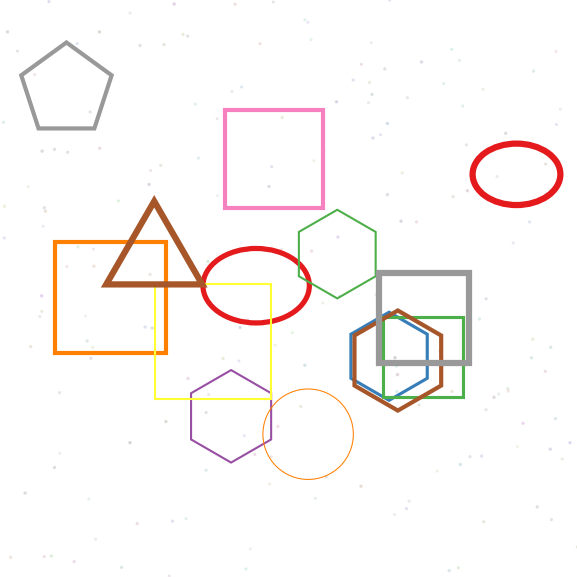[{"shape": "oval", "thickness": 2.5, "radius": 0.46, "center": [0.444, 0.504]}, {"shape": "oval", "thickness": 3, "radius": 0.38, "center": [0.894, 0.697]}, {"shape": "hexagon", "thickness": 1.5, "radius": 0.38, "center": [0.674, 0.382]}, {"shape": "hexagon", "thickness": 1, "radius": 0.38, "center": [0.584, 0.559]}, {"shape": "square", "thickness": 1.5, "radius": 0.35, "center": [0.732, 0.381]}, {"shape": "hexagon", "thickness": 1, "radius": 0.4, "center": [0.4, 0.278]}, {"shape": "circle", "thickness": 0.5, "radius": 0.39, "center": [0.534, 0.247]}, {"shape": "square", "thickness": 2, "radius": 0.48, "center": [0.192, 0.484]}, {"shape": "square", "thickness": 1, "radius": 0.5, "center": [0.369, 0.408]}, {"shape": "triangle", "thickness": 3, "radius": 0.48, "center": [0.267, 0.555]}, {"shape": "hexagon", "thickness": 2, "radius": 0.43, "center": [0.689, 0.375]}, {"shape": "square", "thickness": 2, "radius": 0.42, "center": [0.475, 0.724]}, {"shape": "square", "thickness": 3, "radius": 0.39, "center": [0.734, 0.449]}, {"shape": "pentagon", "thickness": 2, "radius": 0.41, "center": [0.115, 0.843]}]